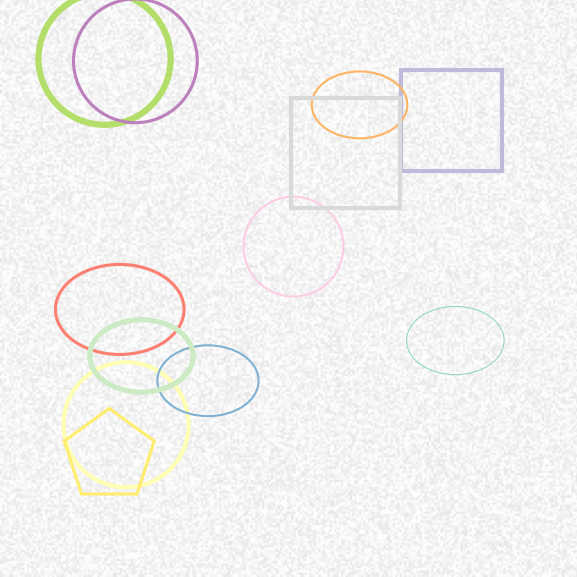[{"shape": "oval", "thickness": 0.5, "radius": 0.42, "center": [0.788, 0.409]}, {"shape": "circle", "thickness": 2, "radius": 0.54, "center": [0.218, 0.264]}, {"shape": "square", "thickness": 2, "radius": 0.44, "center": [0.783, 0.791]}, {"shape": "oval", "thickness": 1.5, "radius": 0.56, "center": [0.207, 0.463]}, {"shape": "oval", "thickness": 1, "radius": 0.44, "center": [0.36, 0.34]}, {"shape": "oval", "thickness": 1, "radius": 0.41, "center": [0.623, 0.818]}, {"shape": "circle", "thickness": 3, "radius": 0.57, "center": [0.181, 0.897]}, {"shape": "circle", "thickness": 1, "radius": 0.43, "center": [0.508, 0.572]}, {"shape": "square", "thickness": 2, "radius": 0.47, "center": [0.599, 0.734]}, {"shape": "circle", "thickness": 1.5, "radius": 0.54, "center": [0.234, 0.894]}, {"shape": "oval", "thickness": 2.5, "radius": 0.45, "center": [0.245, 0.383]}, {"shape": "pentagon", "thickness": 1.5, "radius": 0.41, "center": [0.189, 0.21]}]